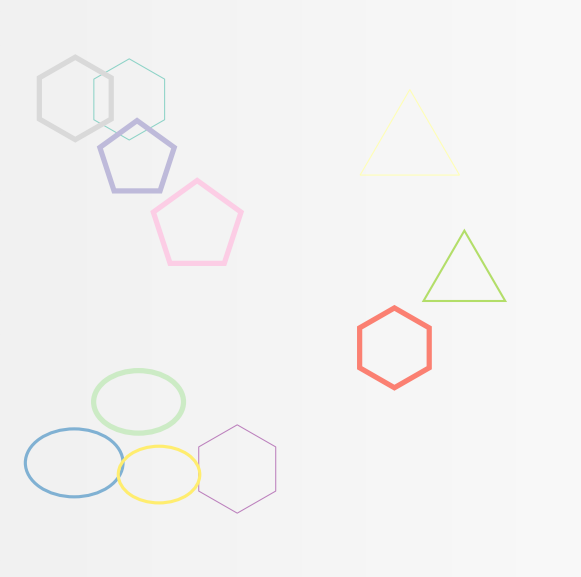[{"shape": "hexagon", "thickness": 0.5, "radius": 0.35, "center": [0.222, 0.827]}, {"shape": "triangle", "thickness": 0.5, "radius": 0.49, "center": [0.705, 0.745]}, {"shape": "pentagon", "thickness": 2.5, "radius": 0.34, "center": [0.236, 0.723]}, {"shape": "hexagon", "thickness": 2.5, "radius": 0.35, "center": [0.679, 0.397]}, {"shape": "oval", "thickness": 1.5, "radius": 0.42, "center": [0.128, 0.198]}, {"shape": "triangle", "thickness": 1, "radius": 0.41, "center": [0.799, 0.519]}, {"shape": "pentagon", "thickness": 2.5, "radius": 0.4, "center": [0.339, 0.607]}, {"shape": "hexagon", "thickness": 2.5, "radius": 0.36, "center": [0.13, 0.829]}, {"shape": "hexagon", "thickness": 0.5, "radius": 0.38, "center": [0.408, 0.187]}, {"shape": "oval", "thickness": 2.5, "radius": 0.39, "center": [0.238, 0.303]}, {"shape": "oval", "thickness": 1.5, "radius": 0.35, "center": [0.274, 0.177]}]